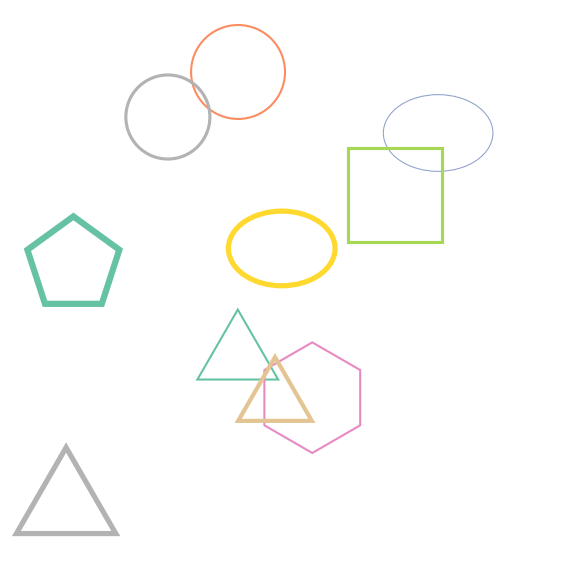[{"shape": "pentagon", "thickness": 3, "radius": 0.42, "center": [0.127, 0.541]}, {"shape": "triangle", "thickness": 1, "radius": 0.4, "center": [0.412, 0.382]}, {"shape": "circle", "thickness": 1, "radius": 0.41, "center": [0.412, 0.874]}, {"shape": "oval", "thickness": 0.5, "radius": 0.47, "center": [0.759, 0.769]}, {"shape": "hexagon", "thickness": 1, "radius": 0.48, "center": [0.541, 0.311]}, {"shape": "square", "thickness": 1.5, "radius": 0.41, "center": [0.684, 0.662]}, {"shape": "oval", "thickness": 2.5, "radius": 0.46, "center": [0.488, 0.569]}, {"shape": "triangle", "thickness": 2, "radius": 0.37, "center": [0.476, 0.307]}, {"shape": "triangle", "thickness": 2.5, "radius": 0.5, "center": [0.114, 0.125]}, {"shape": "circle", "thickness": 1.5, "radius": 0.36, "center": [0.291, 0.797]}]